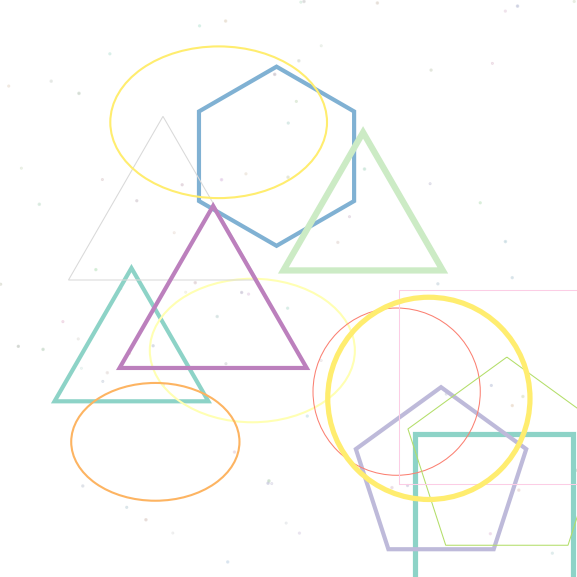[{"shape": "triangle", "thickness": 2, "radius": 0.77, "center": [0.228, 0.381]}, {"shape": "square", "thickness": 2.5, "radius": 0.68, "center": [0.855, 0.111]}, {"shape": "oval", "thickness": 1, "radius": 0.89, "center": [0.437, 0.392]}, {"shape": "pentagon", "thickness": 2, "radius": 0.78, "center": [0.764, 0.174]}, {"shape": "circle", "thickness": 0.5, "radius": 0.72, "center": [0.687, 0.321]}, {"shape": "hexagon", "thickness": 2, "radius": 0.78, "center": [0.479, 0.729]}, {"shape": "oval", "thickness": 1, "radius": 0.73, "center": [0.269, 0.234]}, {"shape": "pentagon", "thickness": 0.5, "radius": 0.9, "center": [0.878, 0.201]}, {"shape": "square", "thickness": 0.5, "radius": 0.84, "center": [0.859, 0.329]}, {"shape": "triangle", "thickness": 0.5, "radius": 0.94, "center": [0.282, 0.609]}, {"shape": "triangle", "thickness": 2, "radius": 0.94, "center": [0.369, 0.455]}, {"shape": "triangle", "thickness": 3, "radius": 0.8, "center": [0.629, 0.611]}, {"shape": "oval", "thickness": 1, "radius": 0.94, "center": [0.379, 0.787]}, {"shape": "circle", "thickness": 2.5, "radius": 0.88, "center": [0.743, 0.309]}]